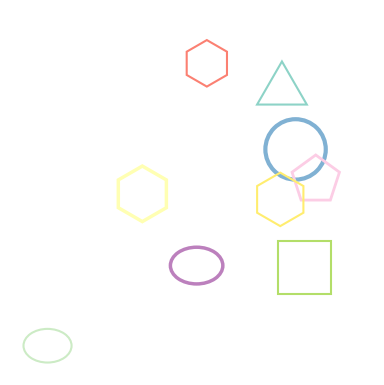[{"shape": "triangle", "thickness": 1.5, "radius": 0.37, "center": [0.732, 0.766]}, {"shape": "hexagon", "thickness": 2.5, "radius": 0.36, "center": [0.37, 0.497]}, {"shape": "hexagon", "thickness": 1.5, "radius": 0.3, "center": [0.537, 0.835]}, {"shape": "circle", "thickness": 3, "radius": 0.39, "center": [0.768, 0.612]}, {"shape": "square", "thickness": 1.5, "radius": 0.35, "center": [0.791, 0.305]}, {"shape": "pentagon", "thickness": 2, "radius": 0.32, "center": [0.82, 0.533]}, {"shape": "oval", "thickness": 2.5, "radius": 0.34, "center": [0.511, 0.31]}, {"shape": "oval", "thickness": 1.5, "radius": 0.31, "center": [0.123, 0.102]}, {"shape": "hexagon", "thickness": 1.5, "radius": 0.35, "center": [0.728, 0.482]}]